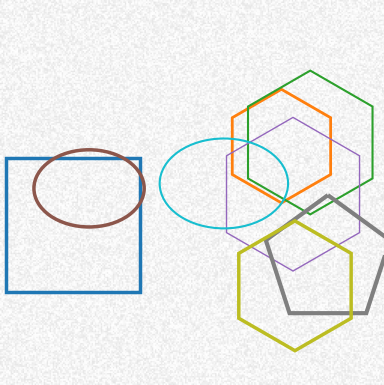[{"shape": "square", "thickness": 2.5, "radius": 0.87, "center": [0.189, 0.416]}, {"shape": "hexagon", "thickness": 2, "radius": 0.74, "center": [0.731, 0.621]}, {"shape": "hexagon", "thickness": 1.5, "radius": 0.93, "center": [0.806, 0.63]}, {"shape": "hexagon", "thickness": 1, "radius": 1.0, "center": [0.761, 0.496]}, {"shape": "oval", "thickness": 2.5, "radius": 0.72, "center": [0.231, 0.511]}, {"shape": "pentagon", "thickness": 3, "radius": 0.85, "center": [0.852, 0.324]}, {"shape": "hexagon", "thickness": 2.5, "radius": 0.84, "center": [0.766, 0.258]}, {"shape": "oval", "thickness": 1.5, "radius": 0.83, "center": [0.582, 0.524]}]